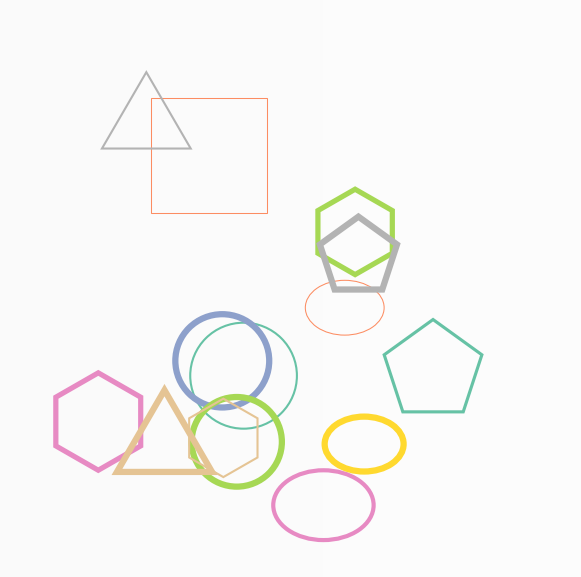[{"shape": "pentagon", "thickness": 1.5, "radius": 0.44, "center": [0.745, 0.357]}, {"shape": "circle", "thickness": 1, "radius": 0.46, "center": [0.419, 0.349]}, {"shape": "square", "thickness": 0.5, "radius": 0.5, "center": [0.359, 0.729]}, {"shape": "oval", "thickness": 0.5, "radius": 0.34, "center": [0.593, 0.466]}, {"shape": "circle", "thickness": 3, "radius": 0.4, "center": [0.382, 0.374]}, {"shape": "oval", "thickness": 2, "radius": 0.43, "center": [0.556, 0.124]}, {"shape": "hexagon", "thickness": 2.5, "radius": 0.42, "center": [0.169, 0.269]}, {"shape": "circle", "thickness": 3, "radius": 0.39, "center": [0.407, 0.234]}, {"shape": "hexagon", "thickness": 2.5, "radius": 0.37, "center": [0.611, 0.598]}, {"shape": "oval", "thickness": 3, "radius": 0.34, "center": [0.626, 0.23]}, {"shape": "hexagon", "thickness": 1, "radius": 0.34, "center": [0.384, 0.241]}, {"shape": "triangle", "thickness": 3, "radius": 0.47, "center": [0.283, 0.229]}, {"shape": "pentagon", "thickness": 3, "radius": 0.35, "center": [0.617, 0.554]}, {"shape": "triangle", "thickness": 1, "radius": 0.44, "center": [0.252, 0.786]}]